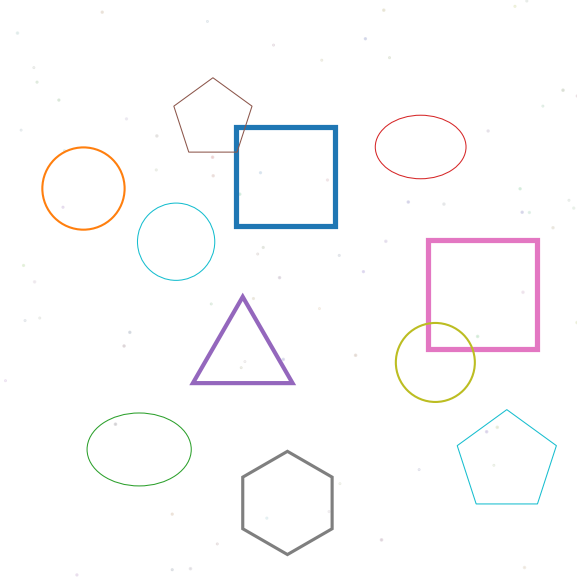[{"shape": "square", "thickness": 2.5, "radius": 0.43, "center": [0.494, 0.694]}, {"shape": "circle", "thickness": 1, "radius": 0.36, "center": [0.145, 0.673]}, {"shape": "oval", "thickness": 0.5, "radius": 0.45, "center": [0.241, 0.221]}, {"shape": "oval", "thickness": 0.5, "radius": 0.39, "center": [0.728, 0.745]}, {"shape": "triangle", "thickness": 2, "radius": 0.5, "center": [0.42, 0.386]}, {"shape": "pentagon", "thickness": 0.5, "radius": 0.36, "center": [0.369, 0.793]}, {"shape": "square", "thickness": 2.5, "radius": 0.47, "center": [0.835, 0.489]}, {"shape": "hexagon", "thickness": 1.5, "radius": 0.45, "center": [0.498, 0.128]}, {"shape": "circle", "thickness": 1, "radius": 0.34, "center": [0.754, 0.372]}, {"shape": "pentagon", "thickness": 0.5, "radius": 0.45, "center": [0.878, 0.2]}, {"shape": "circle", "thickness": 0.5, "radius": 0.33, "center": [0.305, 0.581]}]